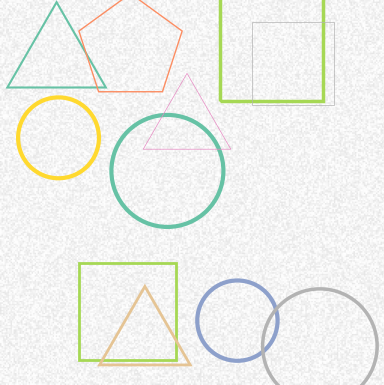[{"shape": "triangle", "thickness": 1.5, "radius": 0.74, "center": [0.147, 0.847]}, {"shape": "circle", "thickness": 3, "radius": 0.73, "center": [0.435, 0.556]}, {"shape": "pentagon", "thickness": 1, "radius": 0.71, "center": [0.339, 0.876]}, {"shape": "circle", "thickness": 3, "radius": 0.52, "center": [0.617, 0.167]}, {"shape": "triangle", "thickness": 0.5, "radius": 0.66, "center": [0.486, 0.678]}, {"shape": "square", "thickness": 2.5, "radius": 0.67, "center": [0.705, 0.873]}, {"shape": "square", "thickness": 2, "radius": 0.63, "center": [0.332, 0.192]}, {"shape": "circle", "thickness": 3, "radius": 0.53, "center": [0.152, 0.642]}, {"shape": "triangle", "thickness": 2, "radius": 0.68, "center": [0.376, 0.12]}, {"shape": "circle", "thickness": 2.5, "radius": 0.74, "center": [0.831, 0.101]}, {"shape": "square", "thickness": 0.5, "radius": 0.54, "center": [0.762, 0.835]}]